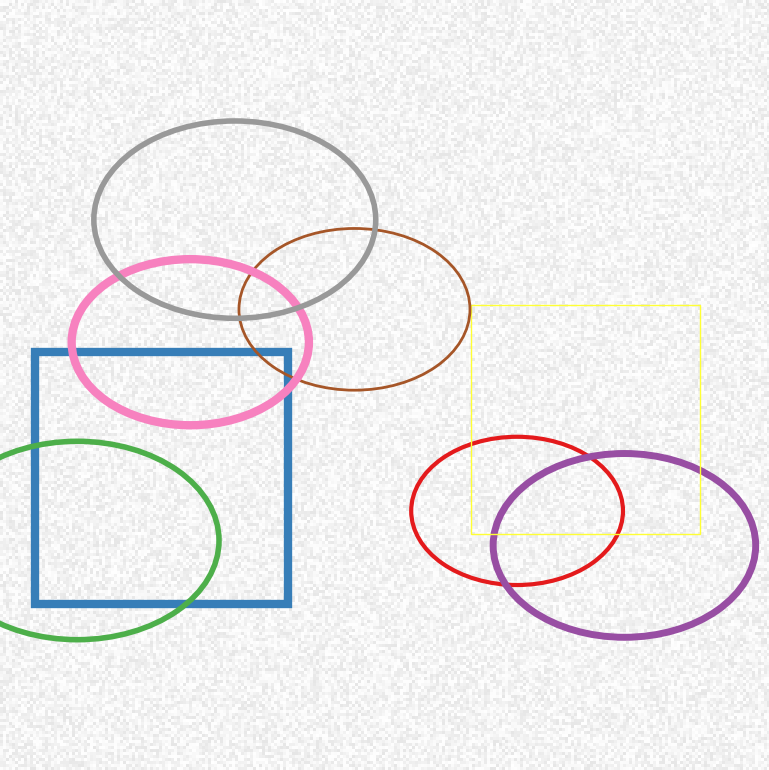[{"shape": "oval", "thickness": 1.5, "radius": 0.69, "center": [0.672, 0.336]}, {"shape": "square", "thickness": 3, "radius": 0.82, "center": [0.21, 0.38]}, {"shape": "oval", "thickness": 2, "radius": 0.92, "center": [0.1, 0.298]}, {"shape": "oval", "thickness": 2.5, "radius": 0.85, "center": [0.811, 0.292]}, {"shape": "square", "thickness": 0.5, "radius": 0.74, "center": [0.761, 0.455]}, {"shape": "oval", "thickness": 1, "radius": 0.75, "center": [0.46, 0.598]}, {"shape": "oval", "thickness": 3, "radius": 0.77, "center": [0.247, 0.556]}, {"shape": "oval", "thickness": 2, "radius": 0.92, "center": [0.305, 0.715]}]